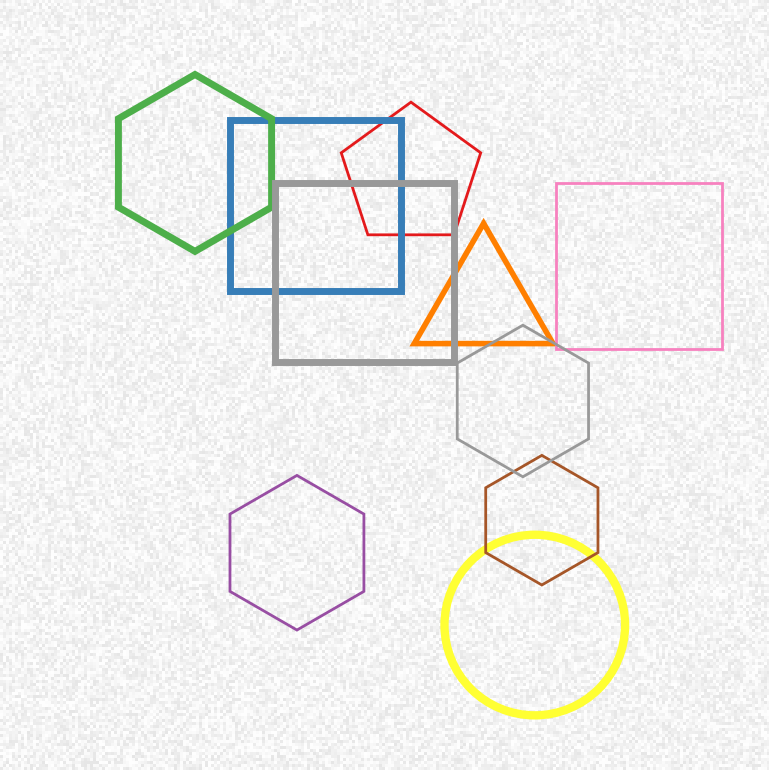[{"shape": "pentagon", "thickness": 1, "radius": 0.48, "center": [0.534, 0.772]}, {"shape": "square", "thickness": 2.5, "radius": 0.55, "center": [0.41, 0.733]}, {"shape": "hexagon", "thickness": 2.5, "radius": 0.57, "center": [0.253, 0.788]}, {"shape": "hexagon", "thickness": 1, "radius": 0.5, "center": [0.386, 0.282]}, {"shape": "triangle", "thickness": 2, "radius": 0.52, "center": [0.628, 0.606]}, {"shape": "circle", "thickness": 3, "radius": 0.59, "center": [0.695, 0.188]}, {"shape": "hexagon", "thickness": 1, "radius": 0.42, "center": [0.704, 0.324]}, {"shape": "square", "thickness": 1, "radius": 0.54, "center": [0.83, 0.654]}, {"shape": "square", "thickness": 2.5, "radius": 0.58, "center": [0.473, 0.646]}, {"shape": "hexagon", "thickness": 1, "radius": 0.49, "center": [0.679, 0.479]}]